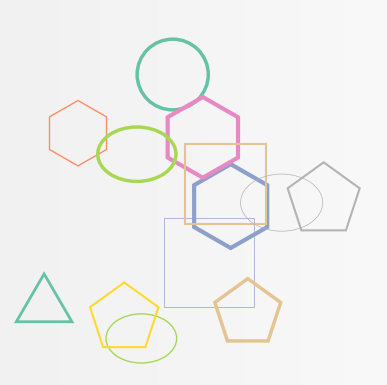[{"shape": "triangle", "thickness": 2, "radius": 0.41, "center": [0.114, 0.206]}, {"shape": "circle", "thickness": 2.5, "radius": 0.46, "center": [0.446, 0.806]}, {"shape": "hexagon", "thickness": 1, "radius": 0.42, "center": [0.201, 0.654]}, {"shape": "hexagon", "thickness": 3, "radius": 0.54, "center": [0.595, 0.465]}, {"shape": "square", "thickness": 0.5, "radius": 0.58, "center": [0.539, 0.318]}, {"shape": "hexagon", "thickness": 3, "radius": 0.52, "center": [0.523, 0.643]}, {"shape": "oval", "thickness": 2.5, "radius": 0.5, "center": [0.353, 0.599]}, {"shape": "oval", "thickness": 1, "radius": 0.46, "center": [0.365, 0.121]}, {"shape": "pentagon", "thickness": 1.5, "radius": 0.46, "center": [0.321, 0.173]}, {"shape": "square", "thickness": 1.5, "radius": 0.52, "center": [0.583, 0.523]}, {"shape": "pentagon", "thickness": 2.5, "radius": 0.45, "center": [0.639, 0.187]}, {"shape": "oval", "thickness": 0.5, "radius": 0.53, "center": [0.727, 0.474]}, {"shape": "pentagon", "thickness": 1.5, "radius": 0.49, "center": [0.835, 0.481]}]